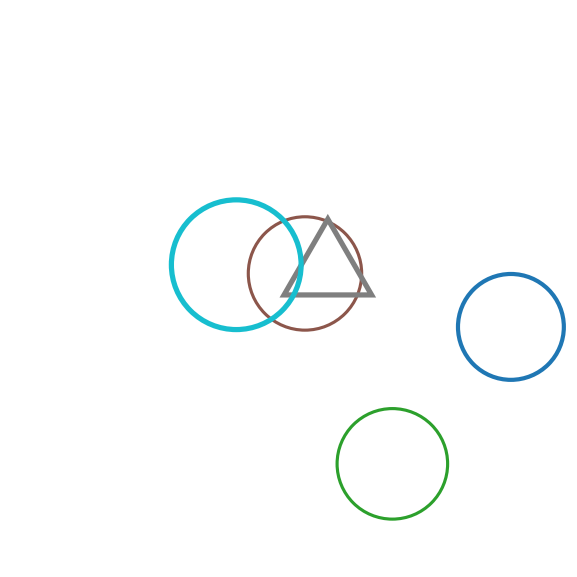[{"shape": "circle", "thickness": 2, "radius": 0.46, "center": [0.885, 0.433]}, {"shape": "circle", "thickness": 1.5, "radius": 0.48, "center": [0.679, 0.196]}, {"shape": "circle", "thickness": 1.5, "radius": 0.49, "center": [0.528, 0.526]}, {"shape": "triangle", "thickness": 2.5, "radius": 0.44, "center": [0.568, 0.532]}, {"shape": "circle", "thickness": 2.5, "radius": 0.56, "center": [0.409, 0.541]}]